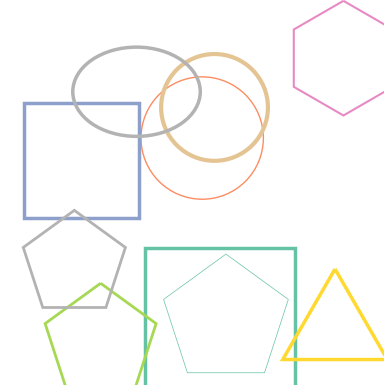[{"shape": "pentagon", "thickness": 0.5, "radius": 0.85, "center": [0.587, 0.17]}, {"shape": "square", "thickness": 2.5, "radius": 0.97, "center": [0.572, 0.162]}, {"shape": "circle", "thickness": 1, "radius": 0.79, "center": [0.525, 0.641]}, {"shape": "square", "thickness": 2.5, "radius": 0.75, "center": [0.212, 0.583]}, {"shape": "hexagon", "thickness": 1.5, "radius": 0.74, "center": [0.892, 0.849]}, {"shape": "pentagon", "thickness": 2, "radius": 0.76, "center": [0.261, 0.113]}, {"shape": "triangle", "thickness": 2.5, "radius": 0.78, "center": [0.87, 0.145]}, {"shape": "circle", "thickness": 3, "radius": 0.69, "center": [0.557, 0.721]}, {"shape": "pentagon", "thickness": 2, "radius": 0.7, "center": [0.193, 0.314]}, {"shape": "oval", "thickness": 2.5, "radius": 0.83, "center": [0.355, 0.762]}]